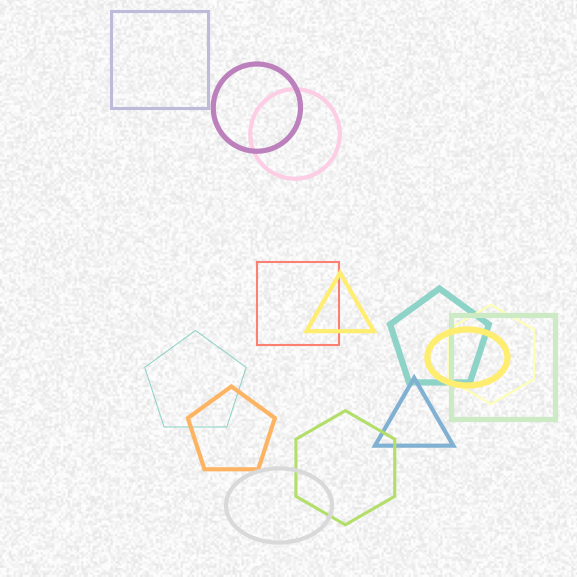[{"shape": "pentagon", "thickness": 3, "radius": 0.45, "center": [0.761, 0.41]}, {"shape": "pentagon", "thickness": 0.5, "radius": 0.46, "center": [0.338, 0.335]}, {"shape": "hexagon", "thickness": 1, "radius": 0.43, "center": [0.85, 0.386]}, {"shape": "square", "thickness": 1.5, "radius": 0.42, "center": [0.277, 0.896]}, {"shape": "square", "thickness": 1, "radius": 0.36, "center": [0.517, 0.474]}, {"shape": "triangle", "thickness": 2, "radius": 0.39, "center": [0.717, 0.267]}, {"shape": "pentagon", "thickness": 2, "radius": 0.4, "center": [0.401, 0.251]}, {"shape": "hexagon", "thickness": 1.5, "radius": 0.49, "center": [0.598, 0.189]}, {"shape": "circle", "thickness": 2, "radius": 0.39, "center": [0.511, 0.767]}, {"shape": "oval", "thickness": 2, "radius": 0.46, "center": [0.483, 0.124]}, {"shape": "circle", "thickness": 2.5, "radius": 0.38, "center": [0.445, 0.813]}, {"shape": "square", "thickness": 2.5, "radius": 0.45, "center": [0.871, 0.363]}, {"shape": "triangle", "thickness": 2, "radius": 0.34, "center": [0.589, 0.459]}, {"shape": "oval", "thickness": 3, "radius": 0.35, "center": [0.809, 0.38]}]